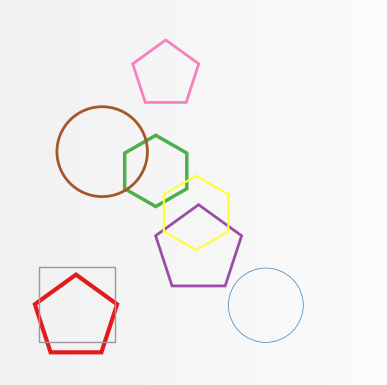[{"shape": "pentagon", "thickness": 3, "radius": 0.56, "center": [0.196, 0.175]}, {"shape": "circle", "thickness": 0.5, "radius": 0.48, "center": [0.686, 0.207]}, {"shape": "hexagon", "thickness": 2.5, "radius": 0.46, "center": [0.402, 0.556]}, {"shape": "pentagon", "thickness": 2, "radius": 0.58, "center": [0.513, 0.352]}, {"shape": "hexagon", "thickness": 1.5, "radius": 0.48, "center": [0.506, 0.447]}, {"shape": "circle", "thickness": 2, "radius": 0.58, "center": [0.264, 0.606]}, {"shape": "pentagon", "thickness": 2, "radius": 0.45, "center": [0.428, 0.806]}, {"shape": "square", "thickness": 1, "radius": 0.49, "center": [0.199, 0.21]}]